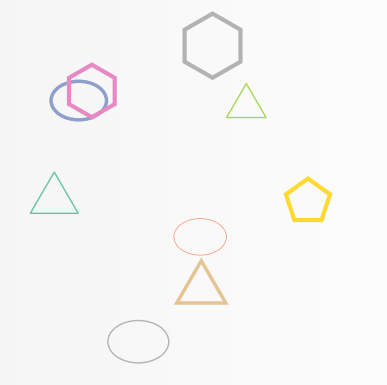[{"shape": "triangle", "thickness": 1, "radius": 0.36, "center": [0.14, 0.482]}, {"shape": "oval", "thickness": 0.5, "radius": 0.34, "center": [0.517, 0.385]}, {"shape": "oval", "thickness": 2.5, "radius": 0.36, "center": [0.203, 0.739]}, {"shape": "hexagon", "thickness": 3, "radius": 0.34, "center": [0.237, 0.764]}, {"shape": "triangle", "thickness": 1, "radius": 0.29, "center": [0.636, 0.724]}, {"shape": "pentagon", "thickness": 3, "radius": 0.3, "center": [0.795, 0.477]}, {"shape": "triangle", "thickness": 2.5, "radius": 0.37, "center": [0.519, 0.25]}, {"shape": "hexagon", "thickness": 3, "radius": 0.42, "center": [0.548, 0.881]}, {"shape": "oval", "thickness": 1, "radius": 0.39, "center": [0.357, 0.112]}]